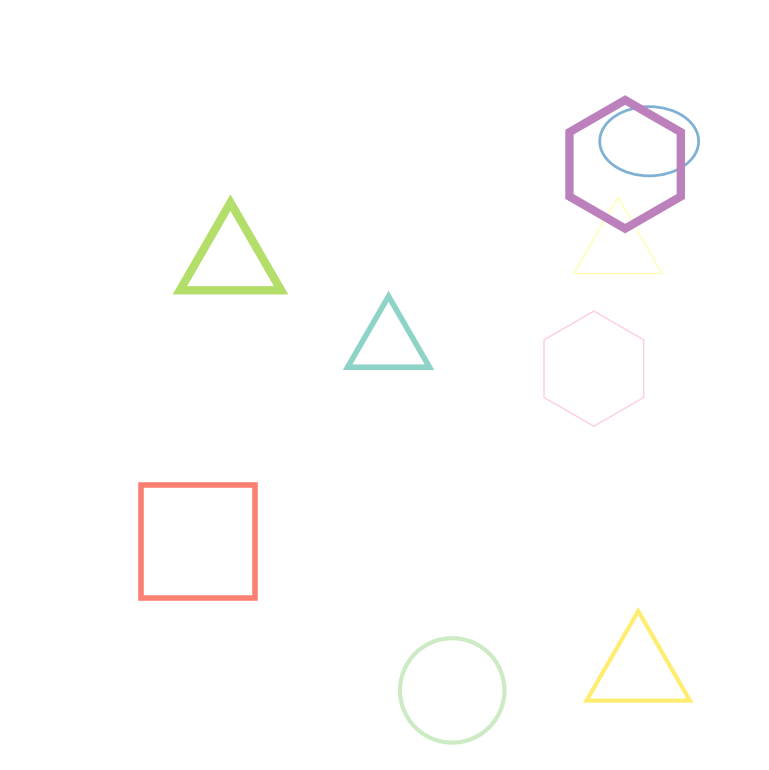[{"shape": "triangle", "thickness": 2, "radius": 0.31, "center": [0.505, 0.554]}, {"shape": "triangle", "thickness": 0.5, "radius": 0.33, "center": [0.802, 0.678]}, {"shape": "square", "thickness": 2, "radius": 0.37, "center": [0.257, 0.297]}, {"shape": "oval", "thickness": 1, "radius": 0.32, "center": [0.843, 0.817]}, {"shape": "triangle", "thickness": 3, "radius": 0.38, "center": [0.299, 0.661]}, {"shape": "hexagon", "thickness": 0.5, "radius": 0.37, "center": [0.771, 0.521]}, {"shape": "hexagon", "thickness": 3, "radius": 0.42, "center": [0.812, 0.787]}, {"shape": "circle", "thickness": 1.5, "radius": 0.34, "center": [0.587, 0.103]}, {"shape": "triangle", "thickness": 1.5, "radius": 0.39, "center": [0.829, 0.129]}]